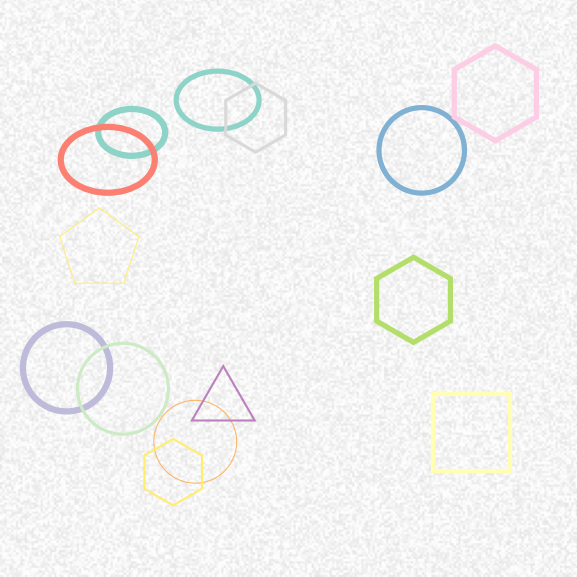[{"shape": "oval", "thickness": 3, "radius": 0.29, "center": [0.228, 0.77]}, {"shape": "oval", "thickness": 2.5, "radius": 0.36, "center": [0.377, 0.826]}, {"shape": "square", "thickness": 2, "radius": 0.33, "center": [0.816, 0.25]}, {"shape": "circle", "thickness": 3, "radius": 0.38, "center": [0.115, 0.362]}, {"shape": "oval", "thickness": 3, "radius": 0.41, "center": [0.187, 0.722]}, {"shape": "circle", "thickness": 2.5, "radius": 0.37, "center": [0.73, 0.739]}, {"shape": "circle", "thickness": 0.5, "radius": 0.36, "center": [0.338, 0.234]}, {"shape": "hexagon", "thickness": 2.5, "radius": 0.37, "center": [0.716, 0.48]}, {"shape": "hexagon", "thickness": 2.5, "radius": 0.41, "center": [0.858, 0.837]}, {"shape": "hexagon", "thickness": 1.5, "radius": 0.3, "center": [0.443, 0.795]}, {"shape": "triangle", "thickness": 1, "radius": 0.31, "center": [0.387, 0.302]}, {"shape": "circle", "thickness": 1.5, "radius": 0.39, "center": [0.213, 0.326]}, {"shape": "pentagon", "thickness": 0.5, "radius": 0.36, "center": [0.172, 0.567]}, {"shape": "hexagon", "thickness": 1, "radius": 0.29, "center": [0.3, 0.182]}]